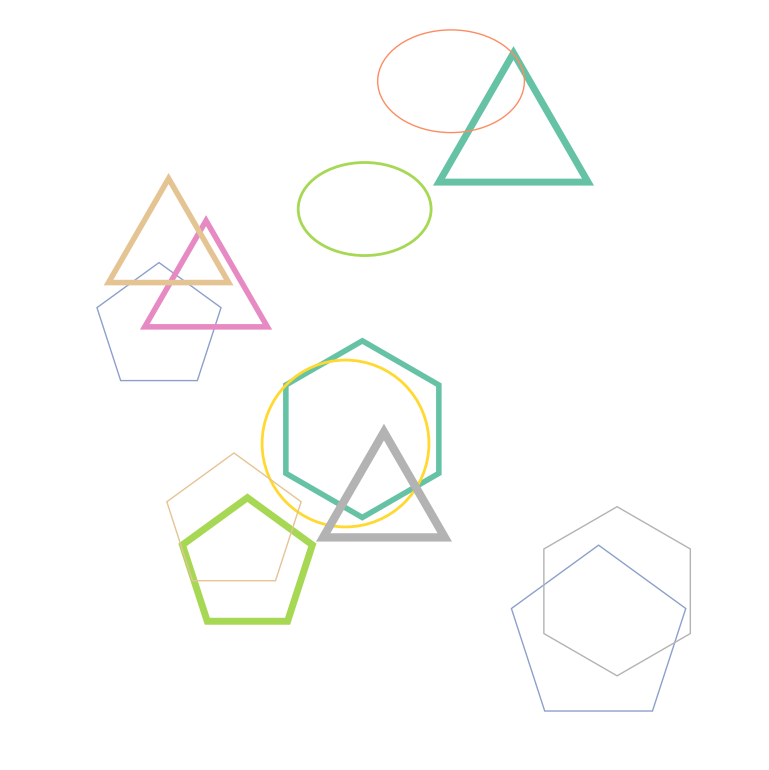[{"shape": "hexagon", "thickness": 2, "radius": 0.57, "center": [0.471, 0.443]}, {"shape": "triangle", "thickness": 2.5, "radius": 0.56, "center": [0.667, 0.819]}, {"shape": "oval", "thickness": 0.5, "radius": 0.48, "center": [0.586, 0.894]}, {"shape": "pentagon", "thickness": 0.5, "radius": 0.6, "center": [0.777, 0.173]}, {"shape": "pentagon", "thickness": 0.5, "radius": 0.42, "center": [0.206, 0.574]}, {"shape": "triangle", "thickness": 2, "radius": 0.46, "center": [0.268, 0.621]}, {"shape": "pentagon", "thickness": 2.5, "radius": 0.44, "center": [0.321, 0.265]}, {"shape": "oval", "thickness": 1, "radius": 0.43, "center": [0.474, 0.729]}, {"shape": "circle", "thickness": 1, "radius": 0.54, "center": [0.449, 0.424]}, {"shape": "triangle", "thickness": 2, "radius": 0.45, "center": [0.219, 0.678]}, {"shape": "pentagon", "thickness": 0.5, "radius": 0.46, "center": [0.304, 0.32]}, {"shape": "triangle", "thickness": 3, "radius": 0.46, "center": [0.499, 0.348]}, {"shape": "hexagon", "thickness": 0.5, "radius": 0.55, "center": [0.801, 0.232]}]